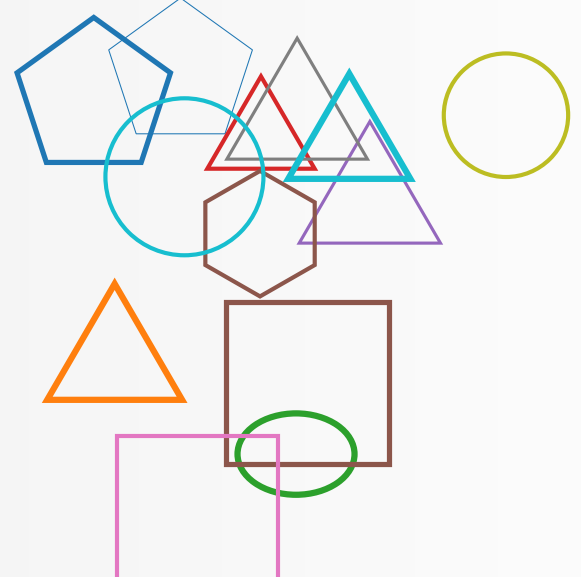[{"shape": "pentagon", "thickness": 0.5, "radius": 0.65, "center": [0.311, 0.873]}, {"shape": "pentagon", "thickness": 2.5, "radius": 0.69, "center": [0.161, 0.83]}, {"shape": "triangle", "thickness": 3, "radius": 0.67, "center": [0.197, 0.374]}, {"shape": "oval", "thickness": 3, "radius": 0.5, "center": [0.509, 0.213]}, {"shape": "triangle", "thickness": 2, "radius": 0.53, "center": [0.449, 0.76]}, {"shape": "triangle", "thickness": 1.5, "radius": 0.7, "center": [0.636, 0.648]}, {"shape": "square", "thickness": 2.5, "radius": 0.7, "center": [0.53, 0.336]}, {"shape": "hexagon", "thickness": 2, "radius": 0.54, "center": [0.447, 0.595]}, {"shape": "square", "thickness": 2, "radius": 0.69, "center": [0.34, 0.106]}, {"shape": "triangle", "thickness": 1.5, "radius": 0.7, "center": [0.511, 0.793]}, {"shape": "circle", "thickness": 2, "radius": 0.53, "center": [0.87, 0.8]}, {"shape": "triangle", "thickness": 3, "radius": 0.61, "center": [0.601, 0.75]}, {"shape": "circle", "thickness": 2, "radius": 0.68, "center": [0.317, 0.693]}]